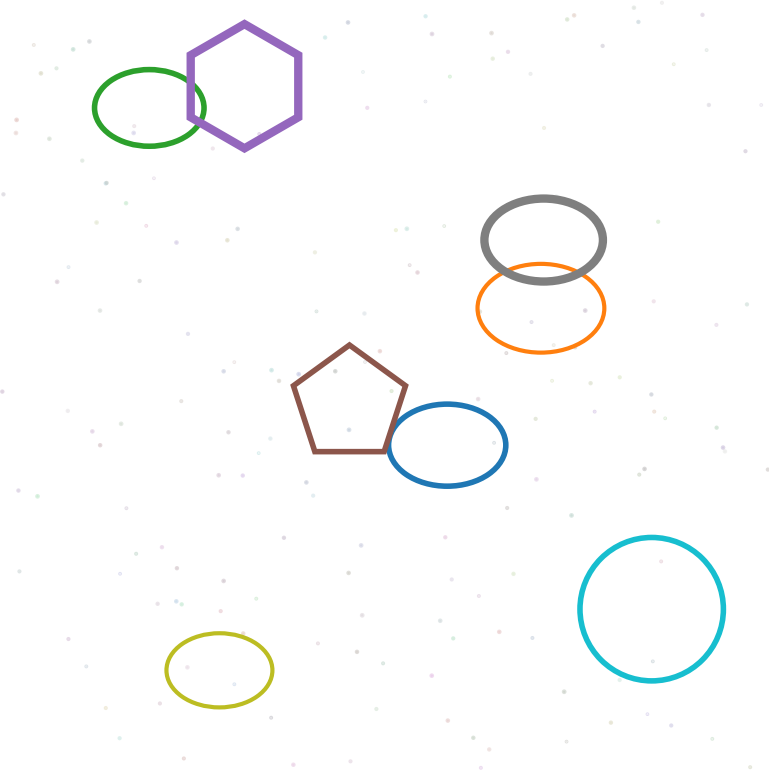[{"shape": "oval", "thickness": 2, "radius": 0.38, "center": [0.581, 0.422]}, {"shape": "oval", "thickness": 1.5, "radius": 0.41, "center": [0.703, 0.6]}, {"shape": "oval", "thickness": 2, "radius": 0.36, "center": [0.194, 0.86]}, {"shape": "hexagon", "thickness": 3, "radius": 0.4, "center": [0.318, 0.888]}, {"shape": "pentagon", "thickness": 2, "radius": 0.38, "center": [0.454, 0.475]}, {"shape": "oval", "thickness": 3, "radius": 0.38, "center": [0.706, 0.688]}, {"shape": "oval", "thickness": 1.5, "radius": 0.34, "center": [0.285, 0.129]}, {"shape": "circle", "thickness": 2, "radius": 0.47, "center": [0.846, 0.209]}]